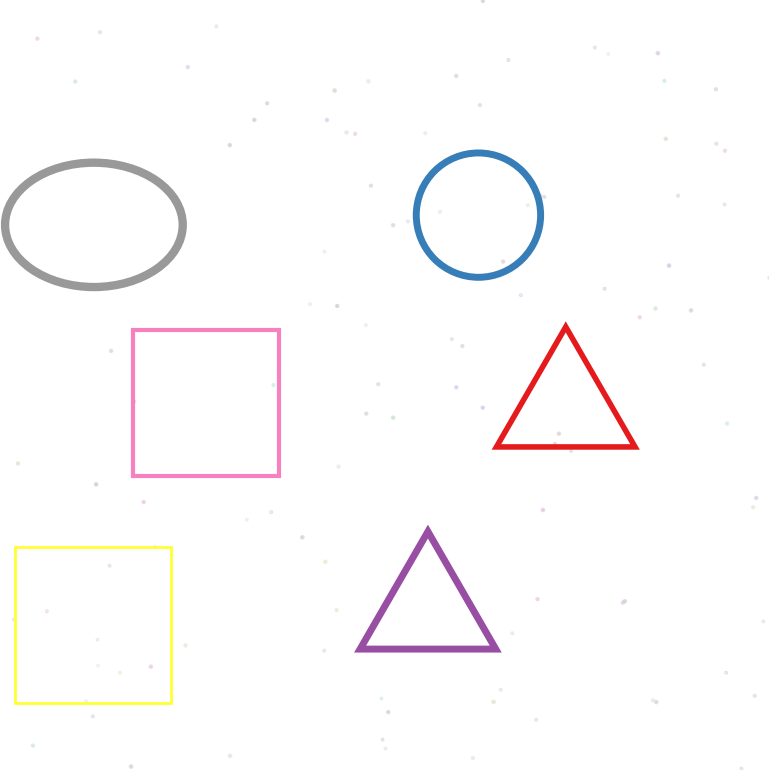[{"shape": "triangle", "thickness": 2, "radius": 0.52, "center": [0.735, 0.472]}, {"shape": "circle", "thickness": 2.5, "radius": 0.4, "center": [0.621, 0.721]}, {"shape": "triangle", "thickness": 2.5, "radius": 0.51, "center": [0.556, 0.208]}, {"shape": "square", "thickness": 1, "radius": 0.51, "center": [0.121, 0.188]}, {"shape": "square", "thickness": 1.5, "radius": 0.47, "center": [0.268, 0.476]}, {"shape": "oval", "thickness": 3, "radius": 0.58, "center": [0.122, 0.708]}]